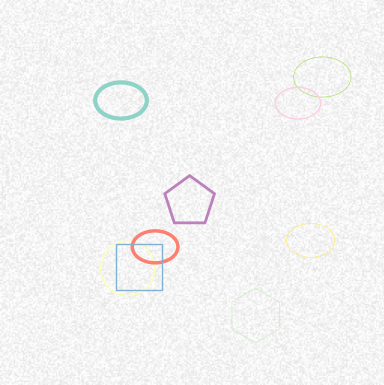[{"shape": "oval", "thickness": 3, "radius": 0.34, "center": [0.314, 0.739]}, {"shape": "circle", "thickness": 1, "radius": 0.35, "center": [0.332, 0.303]}, {"shape": "oval", "thickness": 2.5, "radius": 0.3, "center": [0.403, 0.359]}, {"shape": "square", "thickness": 1, "radius": 0.3, "center": [0.361, 0.306]}, {"shape": "oval", "thickness": 0.5, "radius": 0.37, "center": [0.837, 0.8]}, {"shape": "oval", "thickness": 1, "radius": 0.29, "center": [0.774, 0.732]}, {"shape": "pentagon", "thickness": 2, "radius": 0.34, "center": [0.493, 0.476]}, {"shape": "hexagon", "thickness": 0.5, "radius": 0.36, "center": [0.664, 0.181]}, {"shape": "oval", "thickness": 0.5, "radius": 0.31, "center": [0.807, 0.376]}]